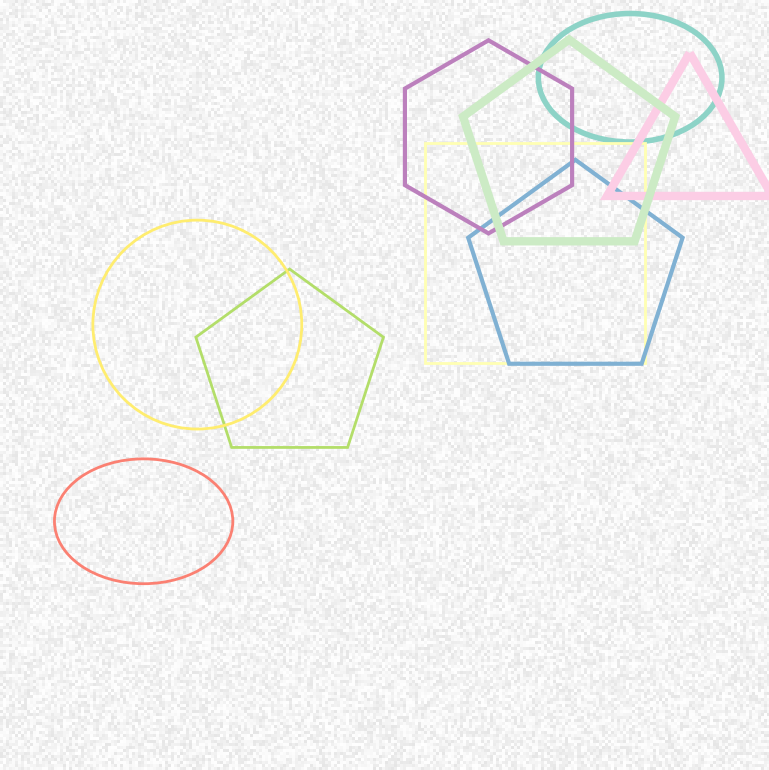[{"shape": "oval", "thickness": 2, "radius": 0.6, "center": [0.818, 0.899]}, {"shape": "square", "thickness": 1, "radius": 0.71, "center": [0.694, 0.671]}, {"shape": "oval", "thickness": 1, "radius": 0.58, "center": [0.187, 0.323]}, {"shape": "pentagon", "thickness": 1.5, "radius": 0.73, "center": [0.747, 0.646]}, {"shape": "pentagon", "thickness": 1, "radius": 0.64, "center": [0.376, 0.523]}, {"shape": "triangle", "thickness": 3, "radius": 0.62, "center": [0.896, 0.807]}, {"shape": "hexagon", "thickness": 1.5, "radius": 0.63, "center": [0.634, 0.822]}, {"shape": "pentagon", "thickness": 3, "radius": 0.72, "center": [0.739, 0.804]}, {"shape": "circle", "thickness": 1, "radius": 0.68, "center": [0.256, 0.578]}]